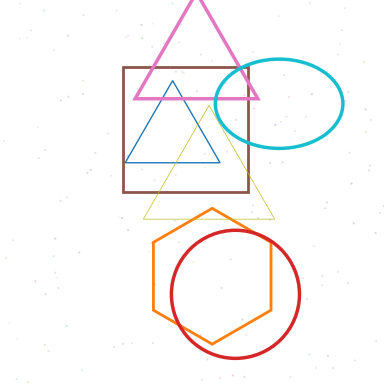[{"shape": "triangle", "thickness": 1, "radius": 0.71, "center": [0.448, 0.648]}, {"shape": "hexagon", "thickness": 2, "radius": 0.88, "center": [0.551, 0.282]}, {"shape": "circle", "thickness": 2.5, "radius": 0.83, "center": [0.612, 0.236]}, {"shape": "square", "thickness": 2, "radius": 0.81, "center": [0.481, 0.664]}, {"shape": "triangle", "thickness": 2.5, "radius": 0.92, "center": [0.51, 0.836]}, {"shape": "triangle", "thickness": 0.5, "radius": 0.99, "center": [0.543, 0.529]}, {"shape": "oval", "thickness": 2.5, "radius": 0.83, "center": [0.725, 0.731]}]